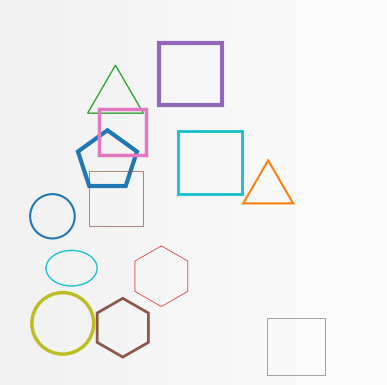[{"shape": "circle", "thickness": 1.5, "radius": 0.29, "center": [0.135, 0.438]}, {"shape": "pentagon", "thickness": 3, "radius": 0.4, "center": [0.277, 0.582]}, {"shape": "triangle", "thickness": 1.5, "radius": 0.37, "center": [0.692, 0.509]}, {"shape": "triangle", "thickness": 1, "radius": 0.42, "center": [0.298, 0.748]}, {"shape": "hexagon", "thickness": 0.5, "radius": 0.39, "center": [0.416, 0.283]}, {"shape": "square", "thickness": 3, "radius": 0.4, "center": [0.492, 0.808]}, {"shape": "square", "thickness": 0.5, "radius": 0.35, "center": [0.299, 0.484]}, {"shape": "hexagon", "thickness": 2, "radius": 0.38, "center": [0.317, 0.149]}, {"shape": "square", "thickness": 2.5, "radius": 0.3, "center": [0.316, 0.658]}, {"shape": "square", "thickness": 0.5, "radius": 0.37, "center": [0.764, 0.1]}, {"shape": "circle", "thickness": 2.5, "radius": 0.4, "center": [0.162, 0.16]}, {"shape": "oval", "thickness": 1, "radius": 0.33, "center": [0.185, 0.303]}, {"shape": "square", "thickness": 2, "radius": 0.41, "center": [0.542, 0.578]}]